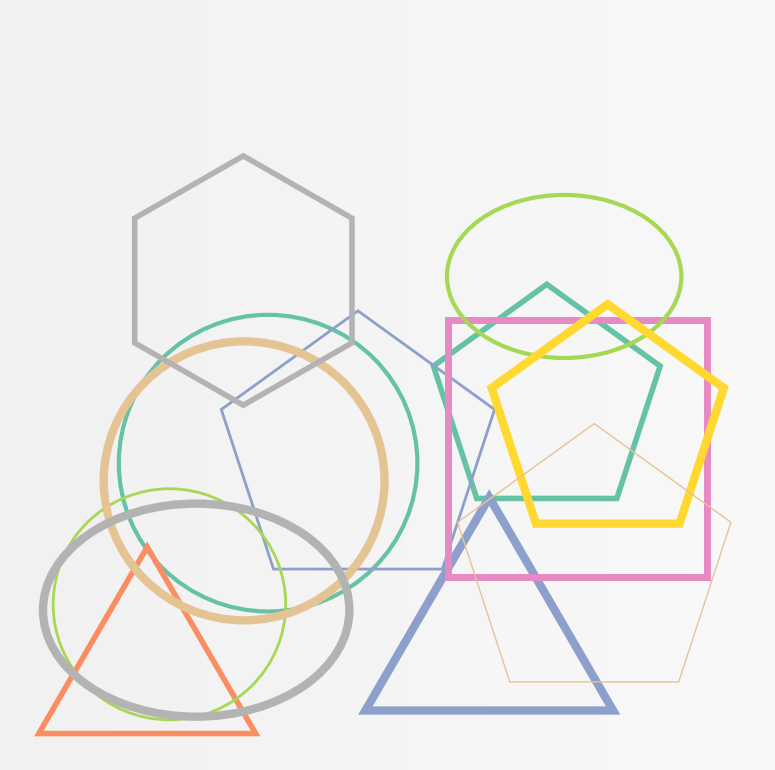[{"shape": "circle", "thickness": 1.5, "radius": 0.96, "center": [0.346, 0.399]}, {"shape": "pentagon", "thickness": 2, "radius": 0.77, "center": [0.706, 0.477]}, {"shape": "triangle", "thickness": 2, "radius": 0.81, "center": [0.19, 0.128]}, {"shape": "pentagon", "thickness": 1, "radius": 0.93, "center": [0.462, 0.411]}, {"shape": "triangle", "thickness": 3, "radius": 0.92, "center": [0.631, 0.169]}, {"shape": "square", "thickness": 2.5, "radius": 0.83, "center": [0.745, 0.418]}, {"shape": "oval", "thickness": 1.5, "radius": 0.76, "center": [0.728, 0.641]}, {"shape": "circle", "thickness": 1, "radius": 0.75, "center": [0.219, 0.215]}, {"shape": "pentagon", "thickness": 3, "radius": 0.79, "center": [0.784, 0.447]}, {"shape": "pentagon", "thickness": 0.5, "radius": 0.93, "center": [0.767, 0.264]}, {"shape": "circle", "thickness": 3, "radius": 0.91, "center": [0.315, 0.376]}, {"shape": "oval", "thickness": 3, "radius": 0.99, "center": [0.253, 0.208]}, {"shape": "hexagon", "thickness": 2, "radius": 0.81, "center": [0.314, 0.636]}]